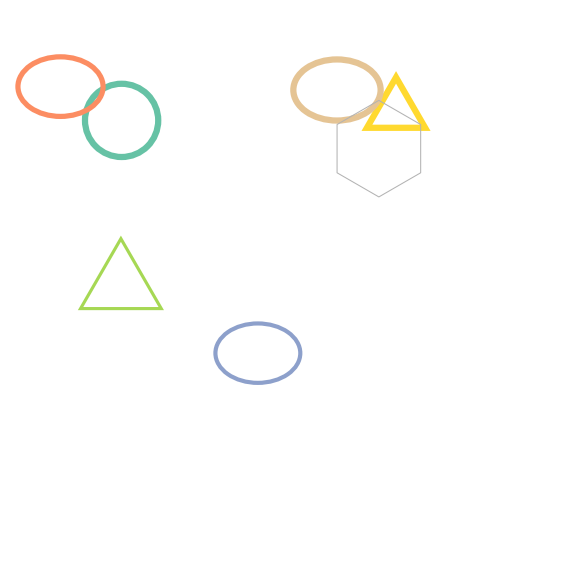[{"shape": "circle", "thickness": 3, "radius": 0.32, "center": [0.211, 0.791]}, {"shape": "oval", "thickness": 2.5, "radius": 0.37, "center": [0.105, 0.849]}, {"shape": "oval", "thickness": 2, "radius": 0.37, "center": [0.447, 0.388]}, {"shape": "triangle", "thickness": 1.5, "radius": 0.4, "center": [0.209, 0.505]}, {"shape": "triangle", "thickness": 3, "radius": 0.29, "center": [0.686, 0.807]}, {"shape": "oval", "thickness": 3, "radius": 0.38, "center": [0.584, 0.843]}, {"shape": "hexagon", "thickness": 0.5, "radius": 0.42, "center": [0.656, 0.742]}]